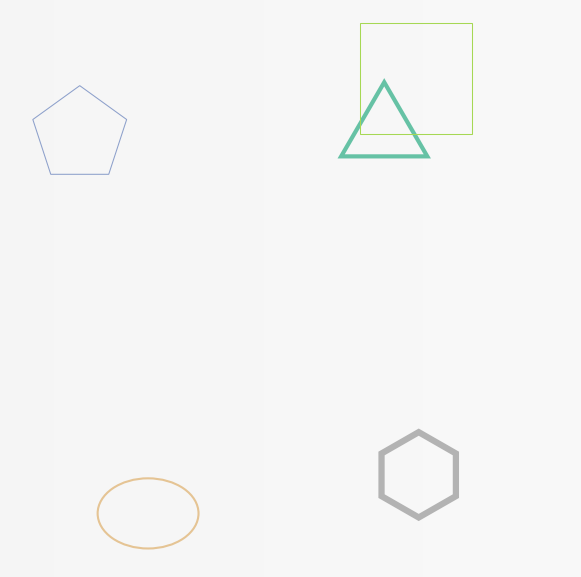[{"shape": "triangle", "thickness": 2, "radius": 0.43, "center": [0.661, 0.771]}, {"shape": "pentagon", "thickness": 0.5, "radius": 0.42, "center": [0.137, 0.766]}, {"shape": "square", "thickness": 0.5, "radius": 0.48, "center": [0.715, 0.862]}, {"shape": "oval", "thickness": 1, "radius": 0.43, "center": [0.255, 0.11]}, {"shape": "hexagon", "thickness": 3, "radius": 0.37, "center": [0.72, 0.177]}]